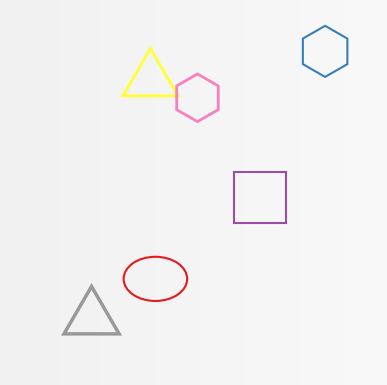[{"shape": "oval", "thickness": 1.5, "radius": 0.41, "center": [0.401, 0.276]}, {"shape": "hexagon", "thickness": 1.5, "radius": 0.33, "center": [0.839, 0.867]}, {"shape": "square", "thickness": 1.5, "radius": 0.33, "center": [0.671, 0.488]}, {"shape": "triangle", "thickness": 2, "radius": 0.41, "center": [0.388, 0.792]}, {"shape": "hexagon", "thickness": 2, "radius": 0.31, "center": [0.51, 0.746]}, {"shape": "triangle", "thickness": 2.5, "radius": 0.41, "center": [0.236, 0.174]}]